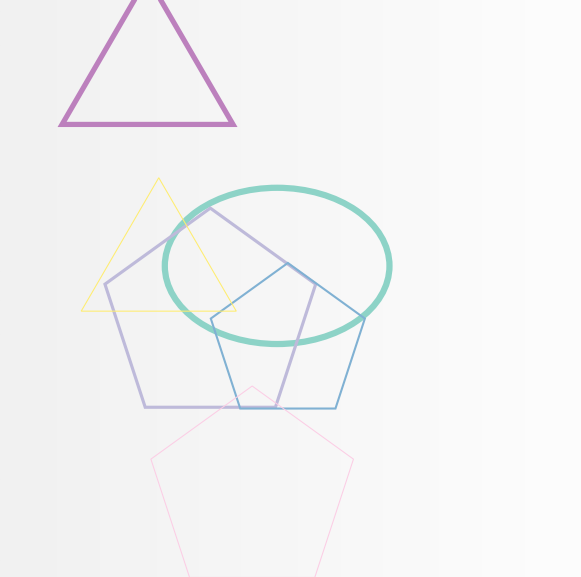[{"shape": "oval", "thickness": 3, "radius": 0.97, "center": [0.477, 0.539]}, {"shape": "pentagon", "thickness": 1.5, "radius": 0.95, "center": [0.362, 0.448]}, {"shape": "pentagon", "thickness": 1, "radius": 0.7, "center": [0.495, 0.404]}, {"shape": "pentagon", "thickness": 0.5, "radius": 0.92, "center": [0.434, 0.147]}, {"shape": "triangle", "thickness": 2.5, "radius": 0.85, "center": [0.254, 0.869]}, {"shape": "triangle", "thickness": 0.5, "radius": 0.77, "center": [0.273, 0.537]}]